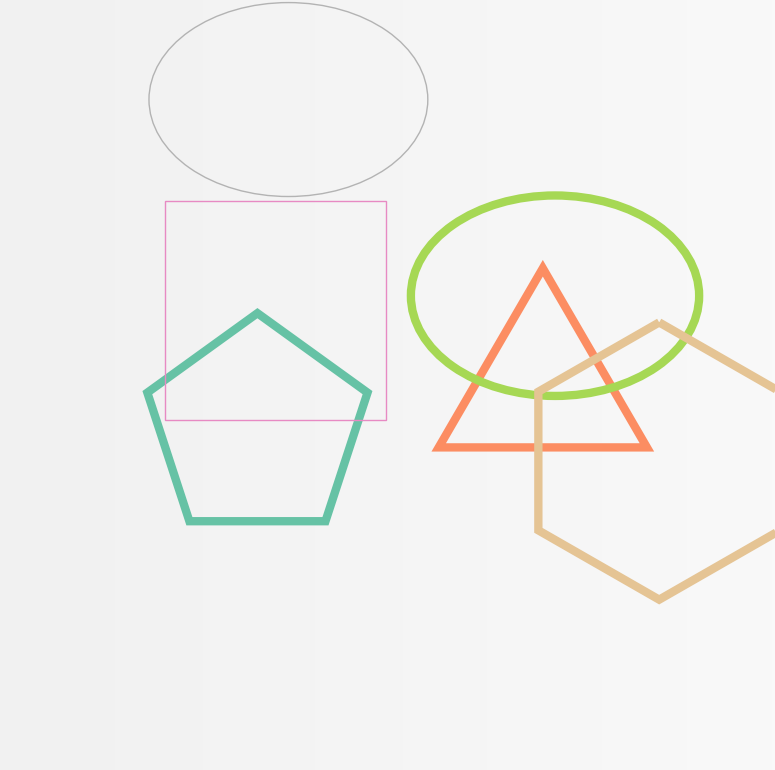[{"shape": "pentagon", "thickness": 3, "radius": 0.75, "center": [0.332, 0.444]}, {"shape": "triangle", "thickness": 3, "radius": 0.78, "center": [0.7, 0.497]}, {"shape": "square", "thickness": 0.5, "radius": 0.71, "center": [0.355, 0.597]}, {"shape": "oval", "thickness": 3, "radius": 0.93, "center": [0.716, 0.616]}, {"shape": "hexagon", "thickness": 3, "radius": 0.9, "center": [0.851, 0.401]}, {"shape": "oval", "thickness": 0.5, "radius": 0.9, "center": [0.372, 0.871]}]